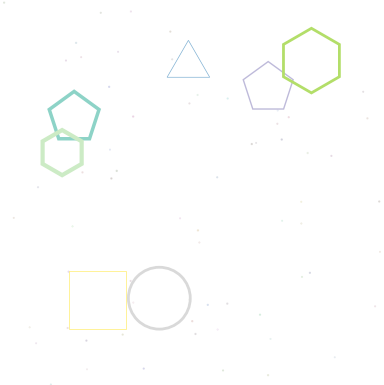[{"shape": "pentagon", "thickness": 2.5, "radius": 0.34, "center": [0.193, 0.695]}, {"shape": "pentagon", "thickness": 1, "radius": 0.34, "center": [0.697, 0.772]}, {"shape": "triangle", "thickness": 0.5, "radius": 0.32, "center": [0.489, 0.831]}, {"shape": "hexagon", "thickness": 2, "radius": 0.42, "center": [0.809, 0.843]}, {"shape": "circle", "thickness": 2, "radius": 0.4, "center": [0.414, 0.225]}, {"shape": "hexagon", "thickness": 3, "radius": 0.29, "center": [0.161, 0.604]}, {"shape": "square", "thickness": 0.5, "radius": 0.37, "center": [0.253, 0.22]}]